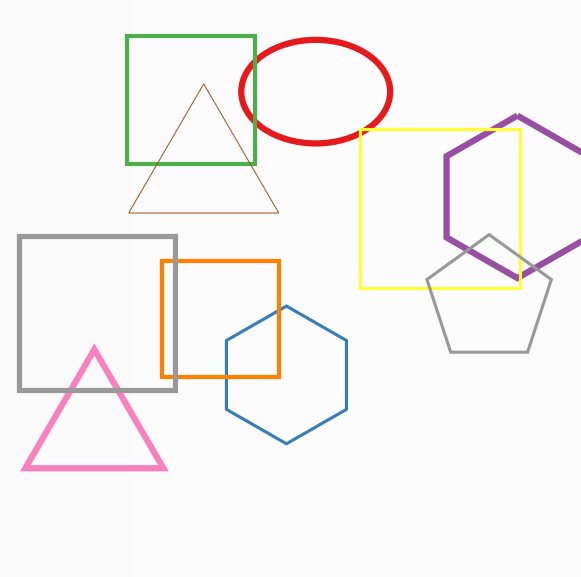[{"shape": "oval", "thickness": 3, "radius": 0.64, "center": [0.543, 0.84]}, {"shape": "hexagon", "thickness": 1.5, "radius": 0.6, "center": [0.493, 0.35]}, {"shape": "square", "thickness": 2, "radius": 0.55, "center": [0.329, 0.826]}, {"shape": "hexagon", "thickness": 3, "radius": 0.7, "center": [0.89, 0.658]}, {"shape": "square", "thickness": 2, "radius": 0.5, "center": [0.379, 0.447]}, {"shape": "square", "thickness": 1.5, "radius": 0.69, "center": [0.757, 0.638]}, {"shape": "triangle", "thickness": 0.5, "radius": 0.75, "center": [0.35, 0.705]}, {"shape": "triangle", "thickness": 3, "radius": 0.69, "center": [0.162, 0.257]}, {"shape": "pentagon", "thickness": 1.5, "radius": 0.56, "center": [0.842, 0.48]}, {"shape": "square", "thickness": 2.5, "radius": 0.67, "center": [0.167, 0.457]}]